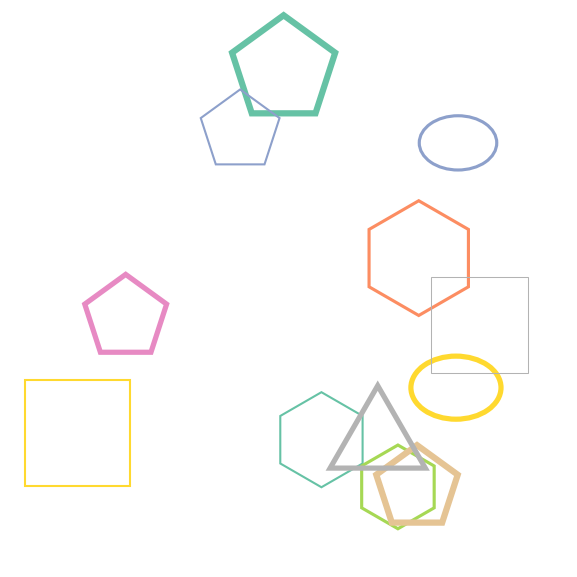[{"shape": "pentagon", "thickness": 3, "radius": 0.47, "center": [0.491, 0.879]}, {"shape": "hexagon", "thickness": 1, "radius": 0.41, "center": [0.557, 0.238]}, {"shape": "hexagon", "thickness": 1.5, "radius": 0.5, "center": [0.725, 0.552]}, {"shape": "pentagon", "thickness": 1, "radius": 0.36, "center": [0.416, 0.773]}, {"shape": "oval", "thickness": 1.5, "radius": 0.34, "center": [0.793, 0.752]}, {"shape": "pentagon", "thickness": 2.5, "radius": 0.37, "center": [0.218, 0.449]}, {"shape": "hexagon", "thickness": 1.5, "radius": 0.36, "center": [0.689, 0.156]}, {"shape": "square", "thickness": 1, "radius": 0.46, "center": [0.135, 0.249]}, {"shape": "oval", "thickness": 2.5, "radius": 0.39, "center": [0.79, 0.328]}, {"shape": "pentagon", "thickness": 3, "radius": 0.37, "center": [0.722, 0.154]}, {"shape": "square", "thickness": 0.5, "radius": 0.42, "center": [0.831, 0.437]}, {"shape": "triangle", "thickness": 2.5, "radius": 0.48, "center": [0.654, 0.236]}]